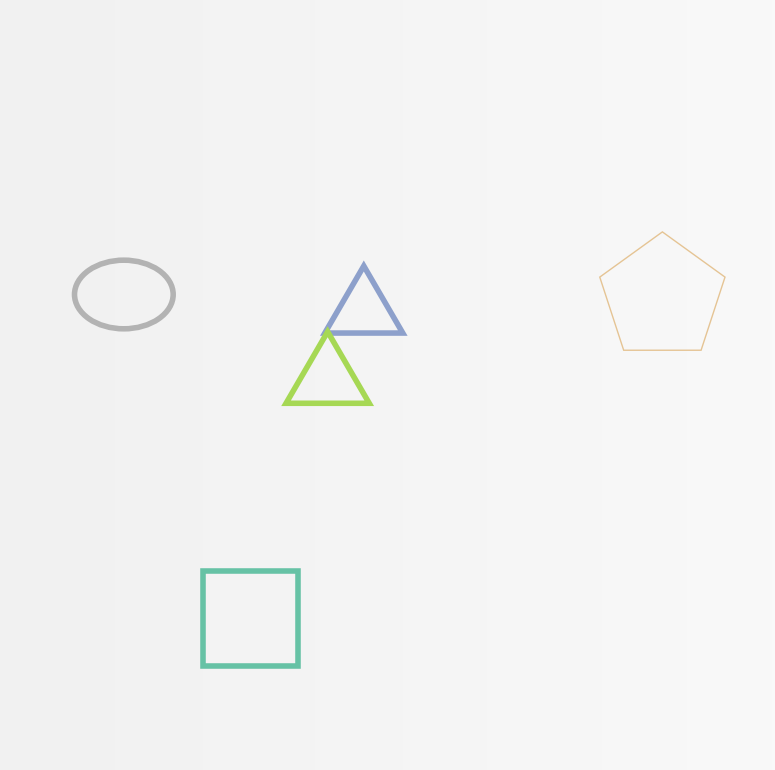[{"shape": "square", "thickness": 2, "radius": 0.31, "center": [0.323, 0.197]}, {"shape": "triangle", "thickness": 2, "radius": 0.29, "center": [0.469, 0.597]}, {"shape": "triangle", "thickness": 2, "radius": 0.31, "center": [0.423, 0.507]}, {"shape": "pentagon", "thickness": 0.5, "radius": 0.42, "center": [0.855, 0.614]}, {"shape": "oval", "thickness": 2, "radius": 0.32, "center": [0.16, 0.618]}]